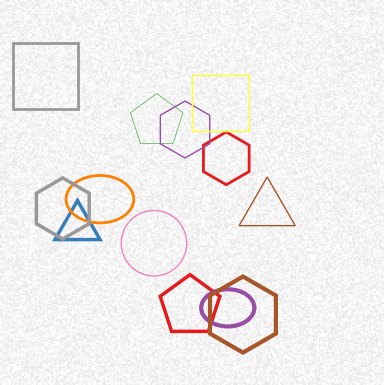[{"shape": "hexagon", "thickness": 2, "radius": 0.34, "center": [0.588, 0.589]}, {"shape": "pentagon", "thickness": 2.5, "radius": 0.41, "center": [0.494, 0.205]}, {"shape": "triangle", "thickness": 2.5, "radius": 0.34, "center": [0.201, 0.411]}, {"shape": "pentagon", "thickness": 0.5, "radius": 0.36, "center": [0.407, 0.685]}, {"shape": "hexagon", "thickness": 1, "radius": 0.37, "center": [0.481, 0.664]}, {"shape": "oval", "thickness": 3, "radius": 0.35, "center": [0.592, 0.2]}, {"shape": "oval", "thickness": 2, "radius": 0.44, "center": [0.259, 0.483]}, {"shape": "square", "thickness": 1, "radius": 0.36, "center": [0.573, 0.732]}, {"shape": "hexagon", "thickness": 3, "radius": 0.49, "center": [0.631, 0.183]}, {"shape": "triangle", "thickness": 1, "radius": 0.42, "center": [0.694, 0.456]}, {"shape": "circle", "thickness": 1, "radius": 0.43, "center": [0.4, 0.368]}, {"shape": "hexagon", "thickness": 2.5, "radius": 0.4, "center": [0.163, 0.459]}, {"shape": "square", "thickness": 2, "radius": 0.43, "center": [0.119, 0.803]}]